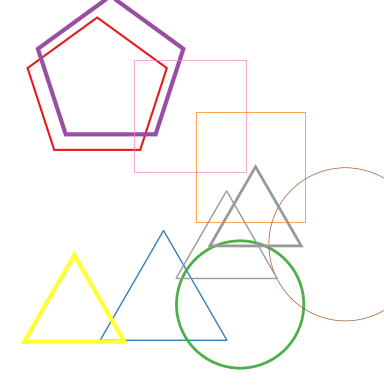[{"shape": "pentagon", "thickness": 1.5, "radius": 0.95, "center": [0.252, 0.764]}, {"shape": "triangle", "thickness": 1, "radius": 0.95, "center": [0.425, 0.211]}, {"shape": "circle", "thickness": 2, "radius": 0.83, "center": [0.624, 0.209]}, {"shape": "pentagon", "thickness": 3, "radius": 0.99, "center": [0.287, 0.812]}, {"shape": "square", "thickness": 0.5, "radius": 0.71, "center": [0.651, 0.566]}, {"shape": "triangle", "thickness": 3, "radius": 0.75, "center": [0.193, 0.187]}, {"shape": "circle", "thickness": 0.5, "radius": 0.99, "center": [0.897, 0.365]}, {"shape": "square", "thickness": 0.5, "radius": 0.73, "center": [0.494, 0.698]}, {"shape": "triangle", "thickness": 2, "radius": 0.69, "center": [0.664, 0.43]}, {"shape": "triangle", "thickness": 1, "radius": 0.76, "center": [0.589, 0.353]}]